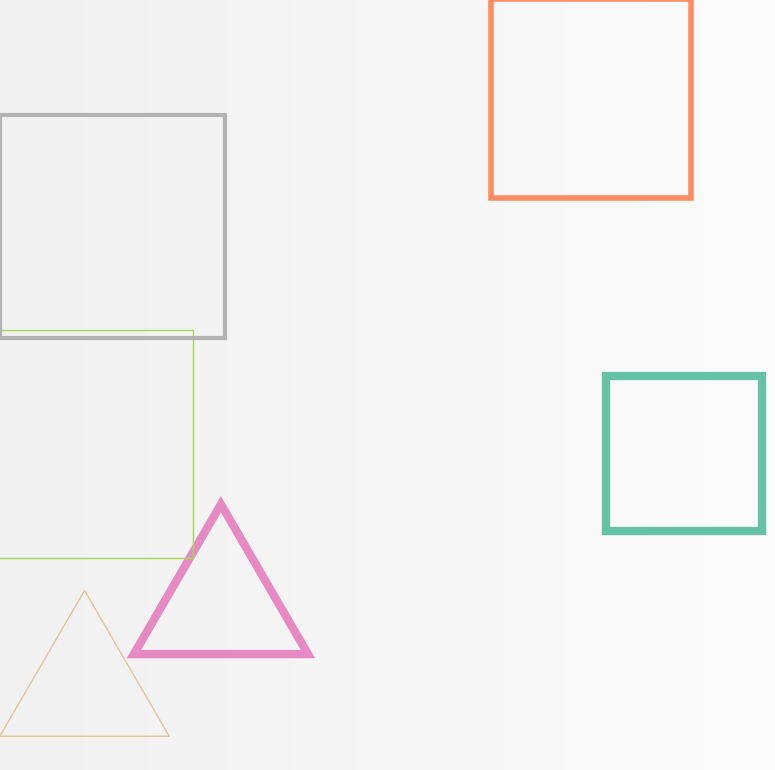[{"shape": "square", "thickness": 3, "radius": 0.5, "center": [0.882, 0.411]}, {"shape": "square", "thickness": 2, "radius": 0.64, "center": [0.762, 0.872]}, {"shape": "triangle", "thickness": 3, "radius": 0.65, "center": [0.285, 0.215]}, {"shape": "square", "thickness": 0.5, "radius": 0.74, "center": [0.101, 0.423]}, {"shape": "triangle", "thickness": 0.5, "radius": 0.63, "center": [0.109, 0.107]}, {"shape": "square", "thickness": 1.5, "radius": 0.73, "center": [0.146, 0.706]}]